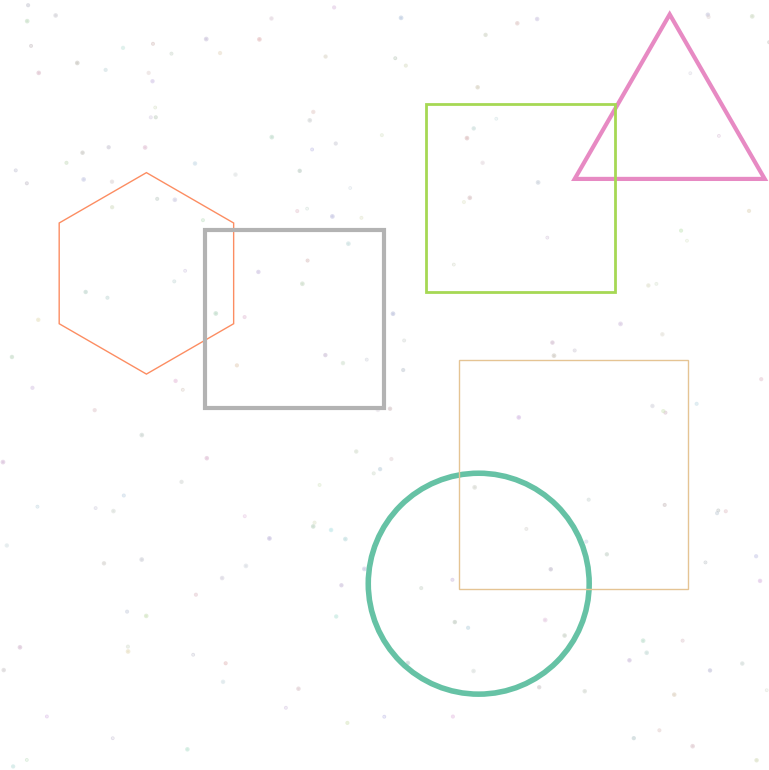[{"shape": "circle", "thickness": 2, "radius": 0.72, "center": [0.622, 0.242]}, {"shape": "hexagon", "thickness": 0.5, "radius": 0.65, "center": [0.19, 0.645]}, {"shape": "triangle", "thickness": 1.5, "radius": 0.71, "center": [0.87, 0.839]}, {"shape": "square", "thickness": 1, "radius": 0.61, "center": [0.676, 0.743]}, {"shape": "square", "thickness": 0.5, "radius": 0.75, "center": [0.745, 0.384]}, {"shape": "square", "thickness": 1.5, "radius": 0.58, "center": [0.383, 0.586]}]